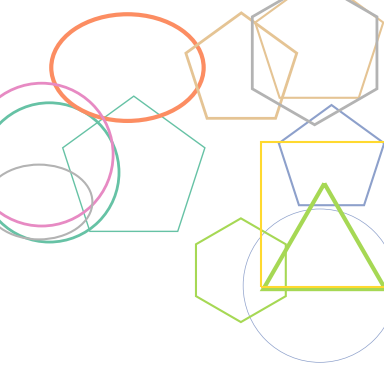[{"shape": "circle", "thickness": 2, "radius": 0.9, "center": [0.128, 0.552]}, {"shape": "pentagon", "thickness": 1, "radius": 0.97, "center": [0.348, 0.556]}, {"shape": "oval", "thickness": 3, "radius": 0.99, "center": [0.331, 0.824]}, {"shape": "circle", "thickness": 0.5, "radius": 1.0, "center": [0.831, 0.258]}, {"shape": "pentagon", "thickness": 1.5, "radius": 0.72, "center": [0.861, 0.583]}, {"shape": "circle", "thickness": 2, "radius": 0.93, "center": [0.108, 0.598]}, {"shape": "hexagon", "thickness": 1.5, "radius": 0.67, "center": [0.626, 0.298]}, {"shape": "triangle", "thickness": 3, "radius": 0.91, "center": [0.842, 0.341]}, {"shape": "square", "thickness": 1.5, "radius": 0.94, "center": [0.866, 0.444]}, {"shape": "pentagon", "thickness": 2, "radius": 0.76, "center": [0.627, 0.815]}, {"shape": "pentagon", "thickness": 1.5, "radius": 0.87, "center": [0.829, 0.888]}, {"shape": "oval", "thickness": 1.5, "radius": 0.69, "center": [0.101, 0.475]}, {"shape": "hexagon", "thickness": 2, "radius": 0.93, "center": [0.817, 0.863]}]